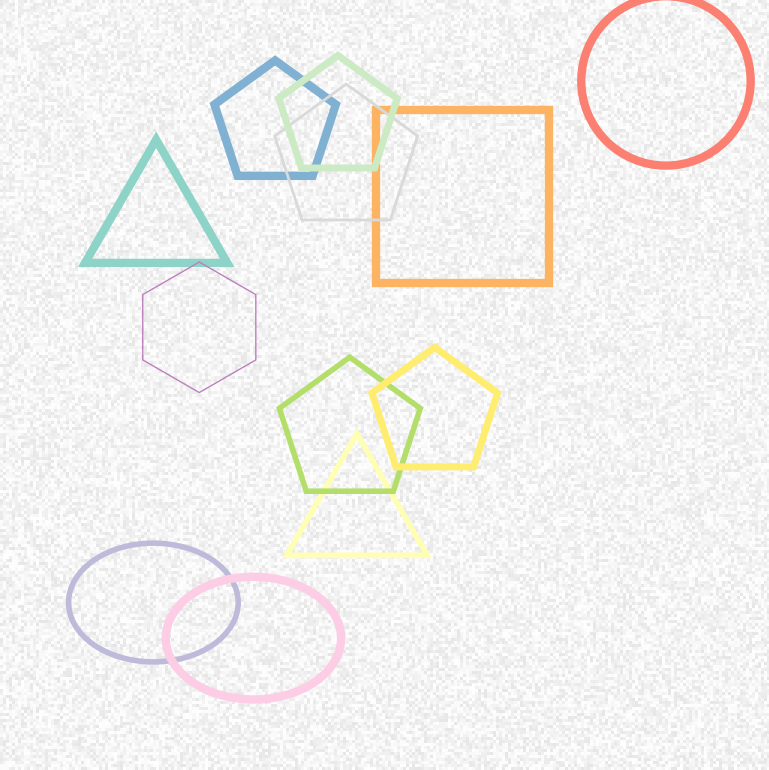[{"shape": "triangle", "thickness": 3, "radius": 0.53, "center": [0.203, 0.712]}, {"shape": "triangle", "thickness": 2, "radius": 0.53, "center": [0.464, 0.331]}, {"shape": "oval", "thickness": 2, "radius": 0.55, "center": [0.199, 0.217]}, {"shape": "circle", "thickness": 3, "radius": 0.55, "center": [0.865, 0.895]}, {"shape": "pentagon", "thickness": 3, "radius": 0.41, "center": [0.357, 0.839]}, {"shape": "square", "thickness": 3, "radius": 0.56, "center": [0.601, 0.745]}, {"shape": "pentagon", "thickness": 2, "radius": 0.48, "center": [0.454, 0.44]}, {"shape": "oval", "thickness": 3, "radius": 0.57, "center": [0.329, 0.171]}, {"shape": "pentagon", "thickness": 1, "radius": 0.49, "center": [0.45, 0.793]}, {"shape": "hexagon", "thickness": 0.5, "radius": 0.42, "center": [0.259, 0.575]}, {"shape": "pentagon", "thickness": 2.5, "radius": 0.4, "center": [0.439, 0.847]}, {"shape": "pentagon", "thickness": 2.5, "radius": 0.43, "center": [0.565, 0.463]}]